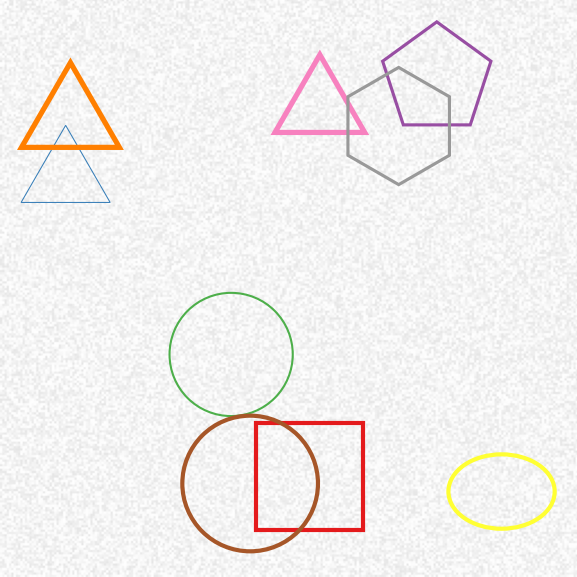[{"shape": "square", "thickness": 2, "radius": 0.46, "center": [0.536, 0.174]}, {"shape": "triangle", "thickness": 0.5, "radius": 0.45, "center": [0.114, 0.693]}, {"shape": "circle", "thickness": 1, "radius": 0.53, "center": [0.4, 0.385]}, {"shape": "pentagon", "thickness": 1.5, "radius": 0.49, "center": [0.756, 0.863]}, {"shape": "triangle", "thickness": 2.5, "radius": 0.49, "center": [0.122, 0.793]}, {"shape": "oval", "thickness": 2, "radius": 0.46, "center": [0.868, 0.148]}, {"shape": "circle", "thickness": 2, "radius": 0.59, "center": [0.433, 0.162]}, {"shape": "triangle", "thickness": 2.5, "radius": 0.45, "center": [0.554, 0.815]}, {"shape": "hexagon", "thickness": 1.5, "radius": 0.51, "center": [0.69, 0.781]}]